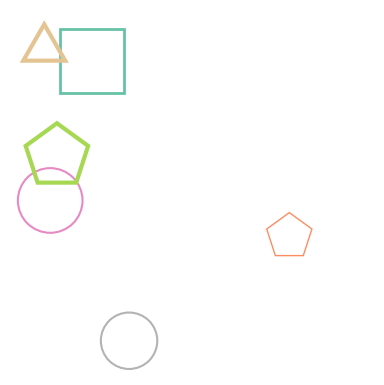[{"shape": "square", "thickness": 2, "radius": 0.41, "center": [0.239, 0.84]}, {"shape": "pentagon", "thickness": 1, "radius": 0.31, "center": [0.751, 0.386]}, {"shape": "circle", "thickness": 1.5, "radius": 0.42, "center": [0.13, 0.479]}, {"shape": "pentagon", "thickness": 3, "radius": 0.43, "center": [0.148, 0.595]}, {"shape": "triangle", "thickness": 3, "radius": 0.31, "center": [0.115, 0.874]}, {"shape": "circle", "thickness": 1.5, "radius": 0.37, "center": [0.335, 0.115]}]